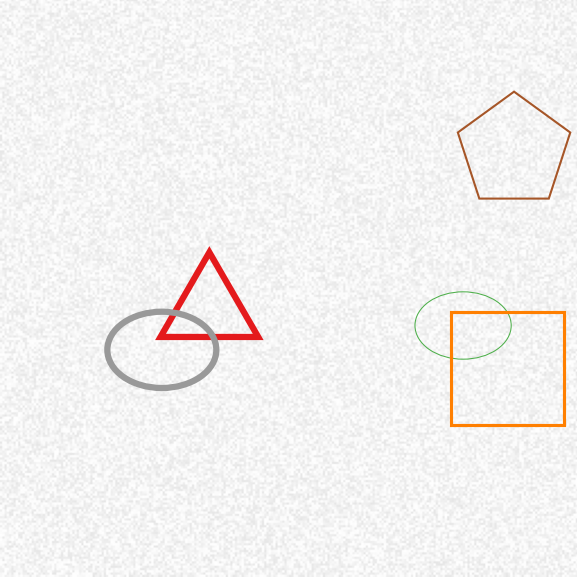[{"shape": "triangle", "thickness": 3, "radius": 0.49, "center": [0.363, 0.464]}, {"shape": "oval", "thickness": 0.5, "radius": 0.42, "center": [0.802, 0.436]}, {"shape": "square", "thickness": 1.5, "radius": 0.49, "center": [0.879, 0.361]}, {"shape": "pentagon", "thickness": 1, "radius": 0.51, "center": [0.89, 0.738]}, {"shape": "oval", "thickness": 3, "radius": 0.47, "center": [0.28, 0.393]}]